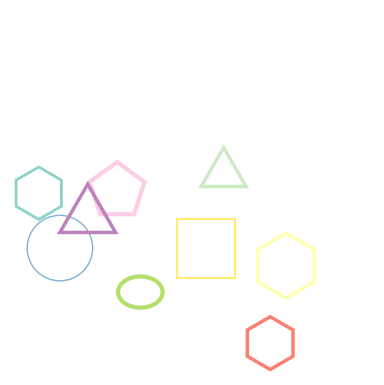[{"shape": "hexagon", "thickness": 2, "radius": 0.34, "center": [0.101, 0.498]}, {"shape": "hexagon", "thickness": 2.5, "radius": 0.42, "center": [0.743, 0.31]}, {"shape": "hexagon", "thickness": 2.5, "radius": 0.34, "center": [0.702, 0.109]}, {"shape": "circle", "thickness": 1, "radius": 0.43, "center": [0.156, 0.356]}, {"shape": "oval", "thickness": 3, "radius": 0.29, "center": [0.365, 0.241]}, {"shape": "pentagon", "thickness": 3, "radius": 0.37, "center": [0.304, 0.504]}, {"shape": "triangle", "thickness": 2.5, "radius": 0.42, "center": [0.228, 0.438]}, {"shape": "triangle", "thickness": 2.5, "radius": 0.34, "center": [0.581, 0.549]}, {"shape": "square", "thickness": 1.5, "radius": 0.38, "center": [0.535, 0.355]}]